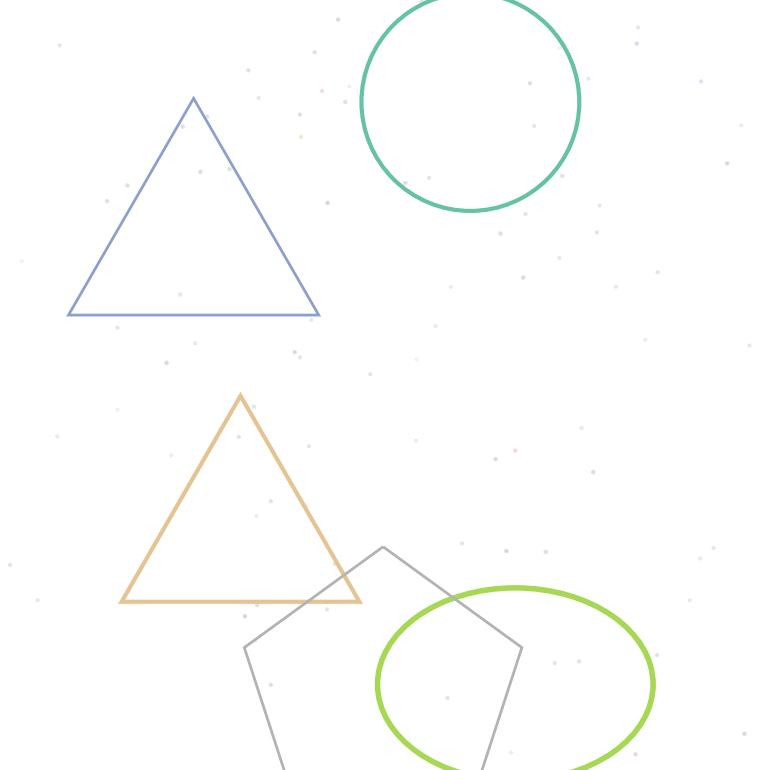[{"shape": "circle", "thickness": 1.5, "radius": 0.71, "center": [0.611, 0.868]}, {"shape": "triangle", "thickness": 1, "radius": 0.94, "center": [0.251, 0.685]}, {"shape": "oval", "thickness": 2, "radius": 0.89, "center": [0.669, 0.111]}, {"shape": "triangle", "thickness": 1.5, "radius": 0.89, "center": [0.312, 0.308]}, {"shape": "pentagon", "thickness": 1, "radius": 0.95, "center": [0.498, 0.1]}]